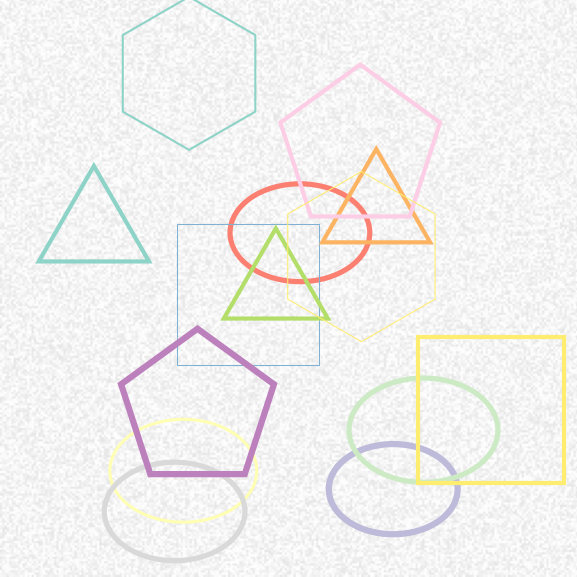[{"shape": "hexagon", "thickness": 1, "radius": 0.66, "center": [0.327, 0.872]}, {"shape": "triangle", "thickness": 2, "radius": 0.55, "center": [0.163, 0.602]}, {"shape": "oval", "thickness": 1.5, "radius": 0.64, "center": [0.317, 0.184]}, {"shape": "oval", "thickness": 3, "radius": 0.56, "center": [0.681, 0.152]}, {"shape": "oval", "thickness": 2.5, "radius": 0.6, "center": [0.519, 0.596]}, {"shape": "square", "thickness": 0.5, "radius": 0.61, "center": [0.429, 0.49]}, {"shape": "triangle", "thickness": 2, "radius": 0.54, "center": [0.652, 0.633]}, {"shape": "triangle", "thickness": 2, "radius": 0.52, "center": [0.478, 0.5]}, {"shape": "pentagon", "thickness": 2, "radius": 0.73, "center": [0.624, 0.742]}, {"shape": "oval", "thickness": 2.5, "radius": 0.61, "center": [0.302, 0.114]}, {"shape": "pentagon", "thickness": 3, "radius": 0.7, "center": [0.342, 0.291]}, {"shape": "oval", "thickness": 2.5, "radius": 0.64, "center": [0.733, 0.254]}, {"shape": "square", "thickness": 2, "radius": 0.63, "center": [0.85, 0.289]}, {"shape": "hexagon", "thickness": 0.5, "radius": 0.74, "center": [0.626, 0.555]}]